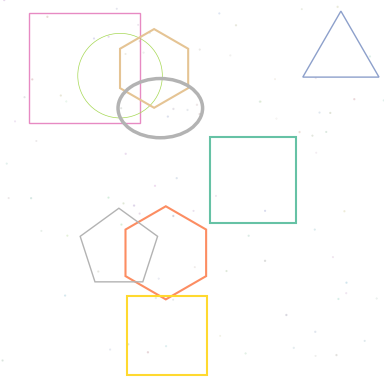[{"shape": "square", "thickness": 1.5, "radius": 0.56, "center": [0.657, 0.533]}, {"shape": "hexagon", "thickness": 1.5, "radius": 0.6, "center": [0.431, 0.343]}, {"shape": "triangle", "thickness": 1, "radius": 0.57, "center": [0.885, 0.857]}, {"shape": "square", "thickness": 1, "radius": 0.72, "center": [0.22, 0.824]}, {"shape": "circle", "thickness": 0.5, "radius": 0.55, "center": [0.312, 0.804]}, {"shape": "square", "thickness": 1.5, "radius": 0.52, "center": [0.433, 0.128]}, {"shape": "hexagon", "thickness": 1.5, "radius": 0.51, "center": [0.4, 0.822]}, {"shape": "oval", "thickness": 2.5, "radius": 0.55, "center": [0.416, 0.719]}, {"shape": "pentagon", "thickness": 1, "radius": 0.53, "center": [0.309, 0.353]}]